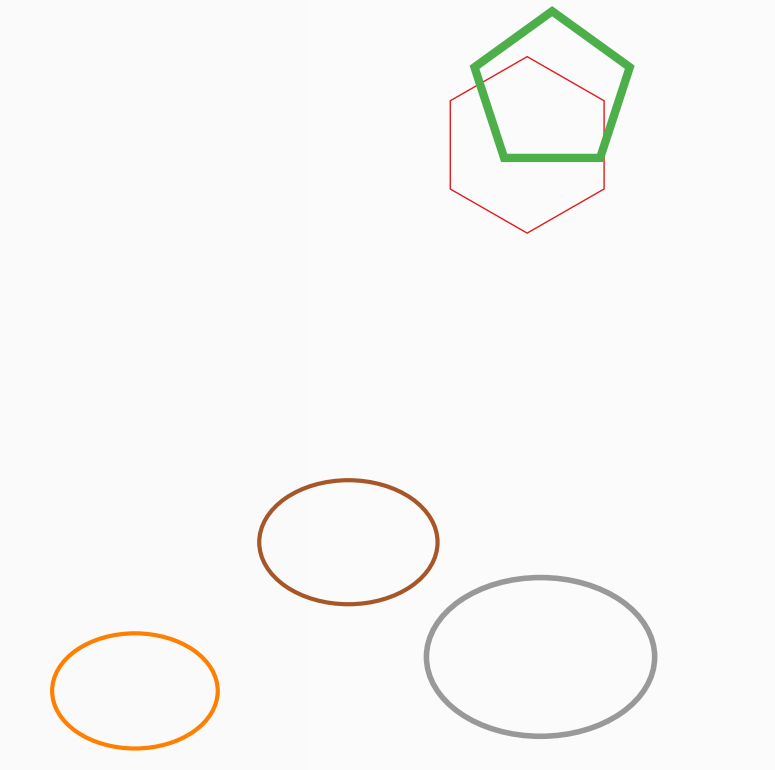[{"shape": "hexagon", "thickness": 0.5, "radius": 0.57, "center": [0.68, 0.812]}, {"shape": "pentagon", "thickness": 3, "radius": 0.53, "center": [0.712, 0.88]}, {"shape": "oval", "thickness": 1.5, "radius": 0.53, "center": [0.174, 0.103]}, {"shape": "oval", "thickness": 1.5, "radius": 0.58, "center": [0.45, 0.296]}, {"shape": "oval", "thickness": 2, "radius": 0.74, "center": [0.697, 0.147]}]